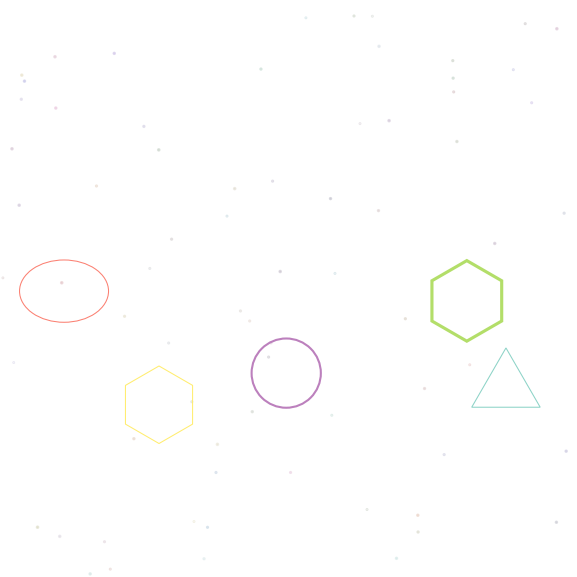[{"shape": "triangle", "thickness": 0.5, "radius": 0.34, "center": [0.876, 0.328]}, {"shape": "oval", "thickness": 0.5, "radius": 0.39, "center": [0.111, 0.495]}, {"shape": "hexagon", "thickness": 1.5, "radius": 0.35, "center": [0.808, 0.478]}, {"shape": "circle", "thickness": 1, "radius": 0.3, "center": [0.496, 0.353]}, {"shape": "hexagon", "thickness": 0.5, "radius": 0.34, "center": [0.275, 0.298]}]